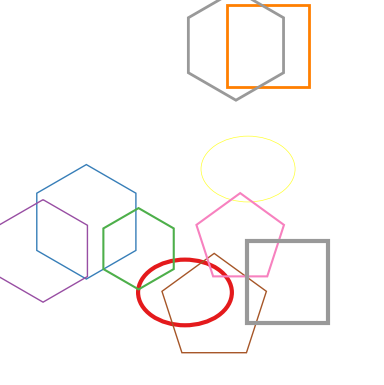[{"shape": "oval", "thickness": 3, "radius": 0.61, "center": [0.48, 0.24]}, {"shape": "hexagon", "thickness": 1, "radius": 0.74, "center": [0.224, 0.424]}, {"shape": "hexagon", "thickness": 1.5, "radius": 0.53, "center": [0.36, 0.354]}, {"shape": "hexagon", "thickness": 1, "radius": 0.67, "center": [0.112, 0.348]}, {"shape": "square", "thickness": 2, "radius": 0.53, "center": [0.696, 0.88]}, {"shape": "oval", "thickness": 0.5, "radius": 0.61, "center": [0.644, 0.561]}, {"shape": "pentagon", "thickness": 1, "radius": 0.71, "center": [0.556, 0.199]}, {"shape": "pentagon", "thickness": 1.5, "radius": 0.6, "center": [0.624, 0.379]}, {"shape": "square", "thickness": 3, "radius": 0.53, "center": [0.747, 0.267]}, {"shape": "hexagon", "thickness": 2, "radius": 0.71, "center": [0.613, 0.882]}]